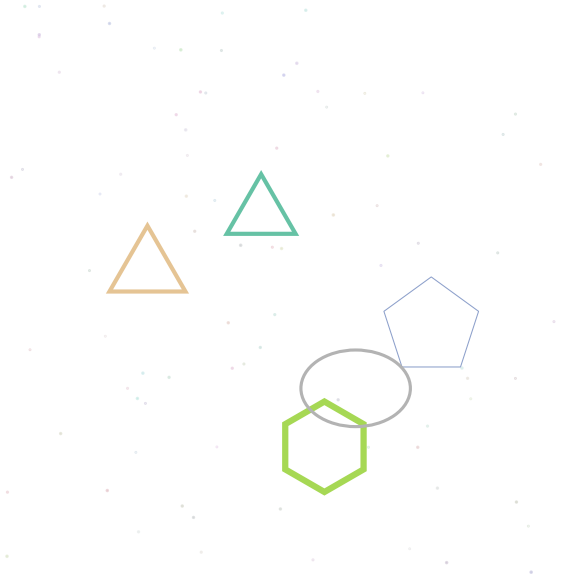[{"shape": "triangle", "thickness": 2, "radius": 0.34, "center": [0.452, 0.629]}, {"shape": "pentagon", "thickness": 0.5, "radius": 0.43, "center": [0.747, 0.433]}, {"shape": "hexagon", "thickness": 3, "radius": 0.39, "center": [0.562, 0.226]}, {"shape": "triangle", "thickness": 2, "radius": 0.38, "center": [0.255, 0.532]}, {"shape": "oval", "thickness": 1.5, "radius": 0.47, "center": [0.616, 0.327]}]